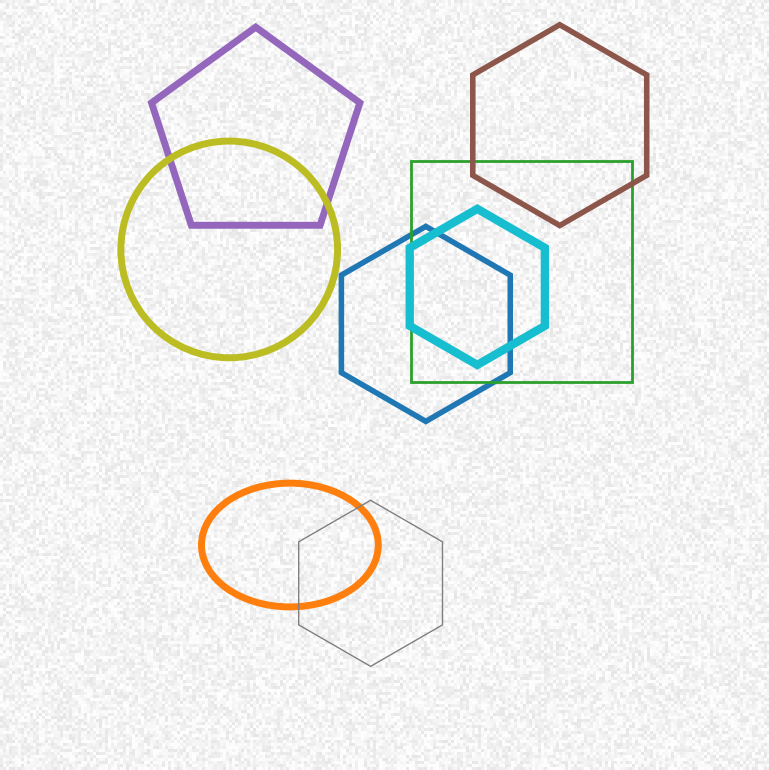[{"shape": "hexagon", "thickness": 2, "radius": 0.63, "center": [0.553, 0.579]}, {"shape": "oval", "thickness": 2.5, "radius": 0.57, "center": [0.376, 0.292]}, {"shape": "square", "thickness": 1, "radius": 0.72, "center": [0.677, 0.647]}, {"shape": "pentagon", "thickness": 2.5, "radius": 0.71, "center": [0.332, 0.823]}, {"shape": "hexagon", "thickness": 2, "radius": 0.65, "center": [0.727, 0.837]}, {"shape": "hexagon", "thickness": 0.5, "radius": 0.54, "center": [0.481, 0.242]}, {"shape": "circle", "thickness": 2.5, "radius": 0.7, "center": [0.298, 0.676]}, {"shape": "hexagon", "thickness": 3, "radius": 0.51, "center": [0.62, 0.627]}]